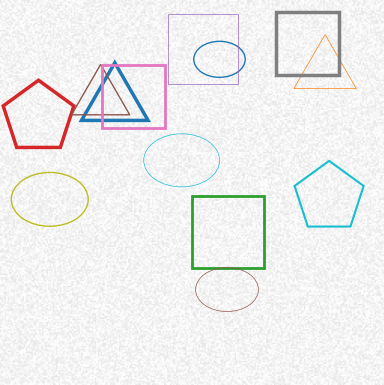[{"shape": "triangle", "thickness": 2.5, "radius": 0.5, "center": [0.298, 0.737]}, {"shape": "oval", "thickness": 1, "radius": 0.33, "center": [0.57, 0.846]}, {"shape": "triangle", "thickness": 0.5, "radius": 0.47, "center": [0.844, 0.817]}, {"shape": "square", "thickness": 2, "radius": 0.47, "center": [0.593, 0.397]}, {"shape": "pentagon", "thickness": 2.5, "radius": 0.48, "center": [0.1, 0.695]}, {"shape": "square", "thickness": 0.5, "radius": 0.45, "center": [0.528, 0.872]}, {"shape": "triangle", "thickness": 1, "radius": 0.44, "center": [0.261, 0.745]}, {"shape": "oval", "thickness": 0.5, "radius": 0.41, "center": [0.59, 0.248]}, {"shape": "square", "thickness": 2, "radius": 0.41, "center": [0.347, 0.749]}, {"shape": "square", "thickness": 2.5, "radius": 0.41, "center": [0.798, 0.886]}, {"shape": "oval", "thickness": 1, "radius": 0.5, "center": [0.129, 0.482]}, {"shape": "oval", "thickness": 0.5, "radius": 0.49, "center": [0.472, 0.584]}, {"shape": "pentagon", "thickness": 1.5, "radius": 0.47, "center": [0.855, 0.488]}]